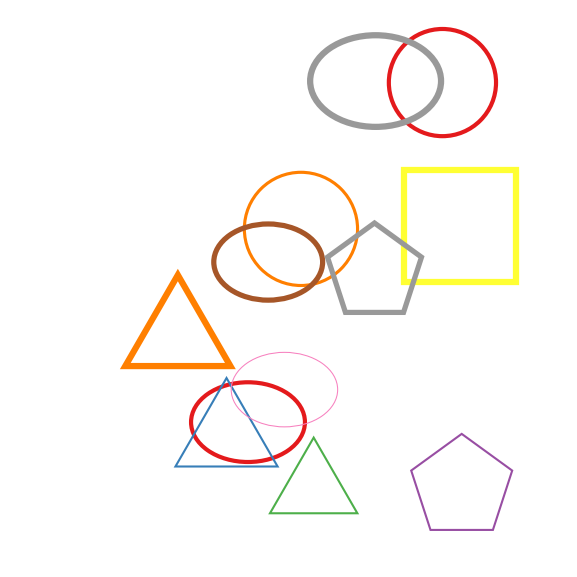[{"shape": "oval", "thickness": 2, "radius": 0.49, "center": [0.429, 0.268]}, {"shape": "circle", "thickness": 2, "radius": 0.46, "center": [0.766, 0.856]}, {"shape": "triangle", "thickness": 1, "radius": 0.51, "center": [0.392, 0.242]}, {"shape": "triangle", "thickness": 1, "radius": 0.44, "center": [0.543, 0.154]}, {"shape": "pentagon", "thickness": 1, "radius": 0.46, "center": [0.799, 0.156]}, {"shape": "circle", "thickness": 1.5, "radius": 0.49, "center": [0.521, 0.603]}, {"shape": "triangle", "thickness": 3, "radius": 0.53, "center": [0.308, 0.418]}, {"shape": "square", "thickness": 3, "radius": 0.48, "center": [0.797, 0.608]}, {"shape": "oval", "thickness": 2.5, "radius": 0.47, "center": [0.464, 0.545]}, {"shape": "oval", "thickness": 0.5, "radius": 0.46, "center": [0.493, 0.324]}, {"shape": "oval", "thickness": 3, "radius": 0.57, "center": [0.65, 0.859]}, {"shape": "pentagon", "thickness": 2.5, "radius": 0.43, "center": [0.648, 0.527]}]